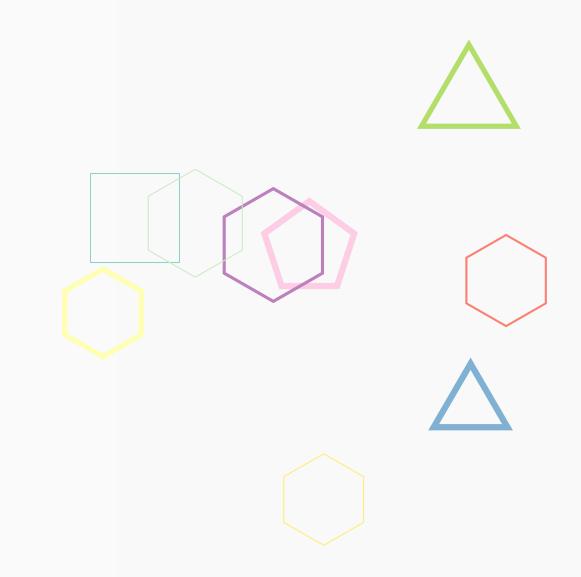[{"shape": "square", "thickness": 0.5, "radius": 0.38, "center": [0.232, 0.622]}, {"shape": "hexagon", "thickness": 2.5, "radius": 0.38, "center": [0.177, 0.457]}, {"shape": "hexagon", "thickness": 1, "radius": 0.39, "center": [0.871, 0.513]}, {"shape": "triangle", "thickness": 3, "radius": 0.37, "center": [0.81, 0.296]}, {"shape": "triangle", "thickness": 2.5, "radius": 0.47, "center": [0.807, 0.828]}, {"shape": "pentagon", "thickness": 3, "radius": 0.41, "center": [0.532, 0.57]}, {"shape": "hexagon", "thickness": 1.5, "radius": 0.49, "center": [0.47, 0.575]}, {"shape": "hexagon", "thickness": 0.5, "radius": 0.47, "center": [0.336, 0.613]}, {"shape": "hexagon", "thickness": 0.5, "radius": 0.4, "center": [0.557, 0.134]}]